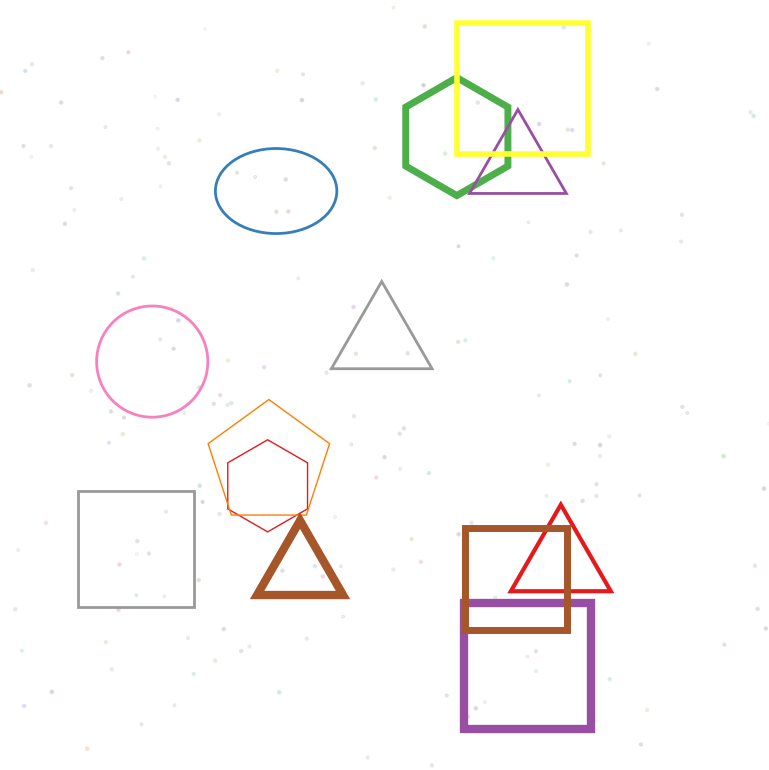[{"shape": "hexagon", "thickness": 0.5, "radius": 0.3, "center": [0.348, 0.369]}, {"shape": "triangle", "thickness": 1.5, "radius": 0.37, "center": [0.728, 0.27]}, {"shape": "oval", "thickness": 1, "radius": 0.39, "center": [0.359, 0.752]}, {"shape": "hexagon", "thickness": 2.5, "radius": 0.38, "center": [0.593, 0.823]}, {"shape": "square", "thickness": 3, "radius": 0.41, "center": [0.685, 0.135]}, {"shape": "triangle", "thickness": 1, "radius": 0.36, "center": [0.673, 0.785]}, {"shape": "pentagon", "thickness": 0.5, "radius": 0.41, "center": [0.349, 0.398]}, {"shape": "square", "thickness": 2, "radius": 0.42, "center": [0.679, 0.885]}, {"shape": "triangle", "thickness": 3, "radius": 0.32, "center": [0.39, 0.259]}, {"shape": "square", "thickness": 2.5, "radius": 0.33, "center": [0.67, 0.248]}, {"shape": "circle", "thickness": 1, "radius": 0.36, "center": [0.198, 0.53]}, {"shape": "triangle", "thickness": 1, "radius": 0.38, "center": [0.496, 0.559]}, {"shape": "square", "thickness": 1, "radius": 0.38, "center": [0.177, 0.287]}]